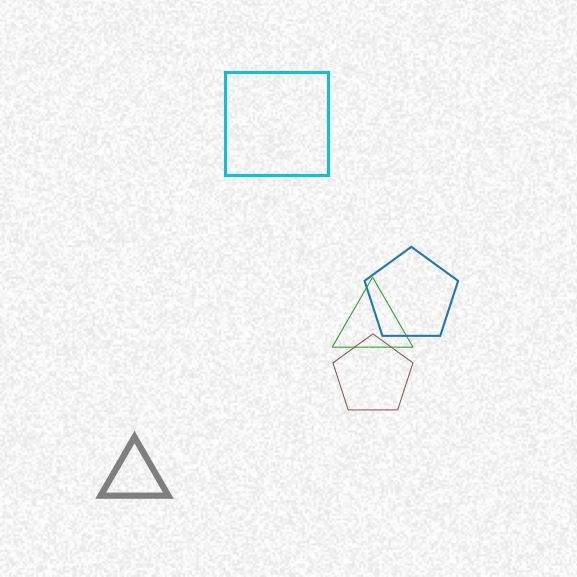[{"shape": "pentagon", "thickness": 1, "radius": 0.43, "center": [0.712, 0.487]}, {"shape": "triangle", "thickness": 0.5, "radius": 0.4, "center": [0.645, 0.438]}, {"shape": "pentagon", "thickness": 0.5, "radius": 0.36, "center": [0.646, 0.348]}, {"shape": "triangle", "thickness": 3, "radius": 0.34, "center": [0.233, 0.175]}, {"shape": "square", "thickness": 1.5, "radius": 0.45, "center": [0.479, 0.785]}]